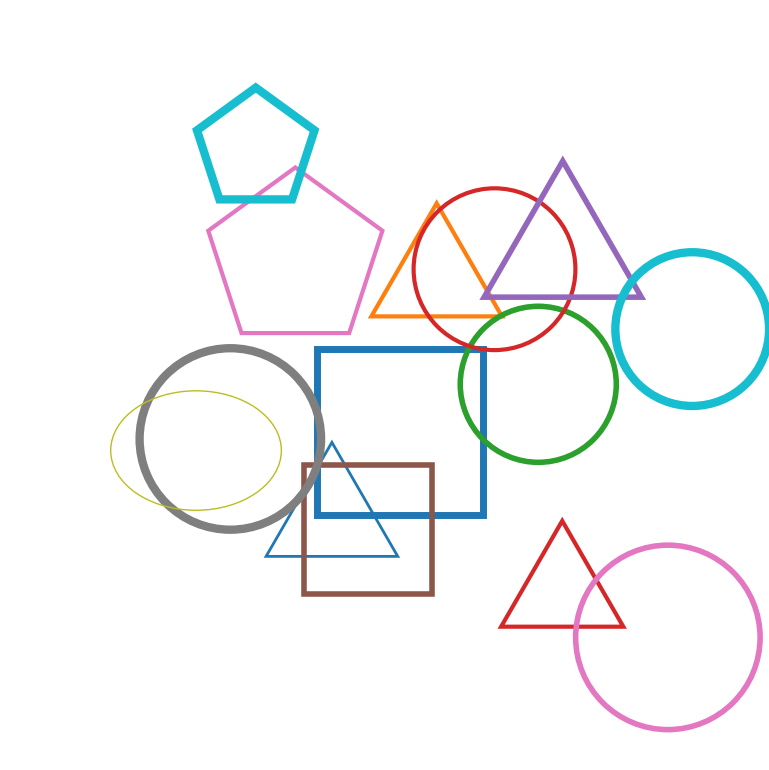[{"shape": "triangle", "thickness": 1, "radius": 0.49, "center": [0.431, 0.327]}, {"shape": "square", "thickness": 2.5, "radius": 0.54, "center": [0.519, 0.439]}, {"shape": "triangle", "thickness": 1.5, "radius": 0.49, "center": [0.567, 0.638]}, {"shape": "circle", "thickness": 2, "radius": 0.51, "center": [0.699, 0.501]}, {"shape": "triangle", "thickness": 1.5, "radius": 0.46, "center": [0.73, 0.232]}, {"shape": "circle", "thickness": 1.5, "radius": 0.53, "center": [0.642, 0.65]}, {"shape": "triangle", "thickness": 2, "radius": 0.59, "center": [0.731, 0.673]}, {"shape": "square", "thickness": 2, "radius": 0.42, "center": [0.478, 0.312]}, {"shape": "circle", "thickness": 2, "radius": 0.6, "center": [0.867, 0.172]}, {"shape": "pentagon", "thickness": 1.5, "radius": 0.59, "center": [0.384, 0.664]}, {"shape": "circle", "thickness": 3, "radius": 0.59, "center": [0.299, 0.43]}, {"shape": "oval", "thickness": 0.5, "radius": 0.55, "center": [0.255, 0.415]}, {"shape": "circle", "thickness": 3, "radius": 0.5, "center": [0.899, 0.573]}, {"shape": "pentagon", "thickness": 3, "radius": 0.4, "center": [0.332, 0.806]}]